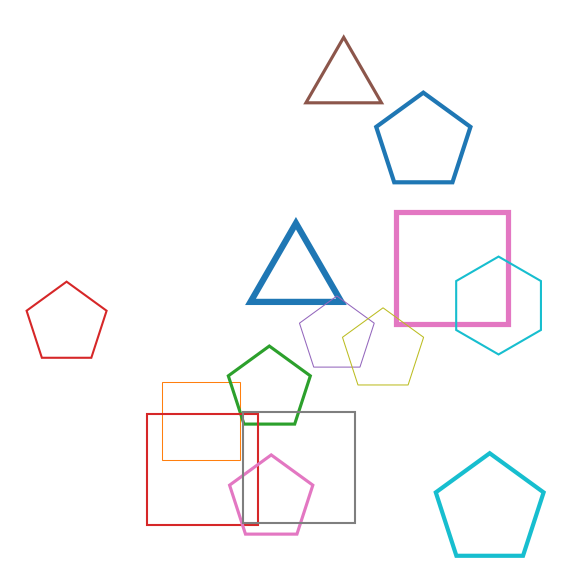[{"shape": "triangle", "thickness": 3, "radius": 0.45, "center": [0.512, 0.522]}, {"shape": "pentagon", "thickness": 2, "radius": 0.43, "center": [0.733, 0.753]}, {"shape": "square", "thickness": 0.5, "radius": 0.34, "center": [0.348, 0.271]}, {"shape": "pentagon", "thickness": 1.5, "radius": 0.37, "center": [0.466, 0.325]}, {"shape": "pentagon", "thickness": 1, "radius": 0.36, "center": [0.115, 0.439]}, {"shape": "square", "thickness": 1, "radius": 0.48, "center": [0.351, 0.186]}, {"shape": "pentagon", "thickness": 0.5, "radius": 0.34, "center": [0.583, 0.419]}, {"shape": "triangle", "thickness": 1.5, "radius": 0.38, "center": [0.595, 0.859]}, {"shape": "pentagon", "thickness": 1.5, "radius": 0.38, "center": [0.47, 0.136]}, {"shape": "square", "thickness": 2.5, "radius": 0.49, "center": [0.782, 0.535]}, {"shape": "square", "thickness": 1, "radius": 0.48, "center": [0.518, 0.189]}, {"shape": "pentagon", "thickness": 0.5, "radius": 0.37, "center": [0.663, 0.392]}, {"shape": "hexagon", "thickness": 1, "radius": 0.42, "center": [0.863, 0.47]}, {"shape": "pentagon", "thickness": 2, "radius": 0.49, "center": [0.848, 0.116]}]